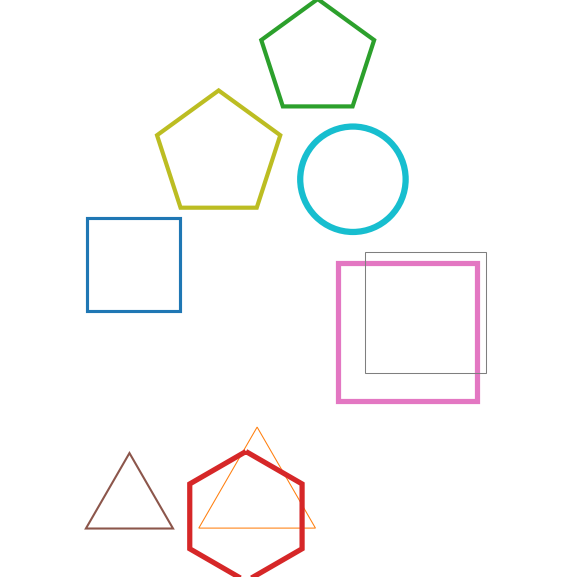[{"shape": "square", "thickness": 1.5, "radius": 0.4, "center": [0.231, 0.541]}, {"shape": "triangle", "thickness": 0.5, "radius": 0.58, "center": [0.445, 0.143]}, {"shape": "pentagon", "thickness": 2, "radius": 0.51, "center": [0.55, 0.898]}, {"shape": "hexagon", "thickness": 2.5, "radius": 0.56, "center": [0.426, 0.105]}, {"shape": "triangle", "thickness": 1, "radius": 0.44, "center": [0.224, 0.127]}, {"shape": "square", "thickness": 2.5, "radius": 0.6, "center": [0.705, 0.424]}, {"shape": "square", "thickness": 0.5, "radius": 0.52, "center": [0.737, 0.457]}, {"shape": "pentagon", "thickness": 2, "radius": 0.56, "center": [0.379, 0.73]}, {"shape": "circle", "thickness": 3, "radius": 0.46, "center": [0.611, 0.689]}]